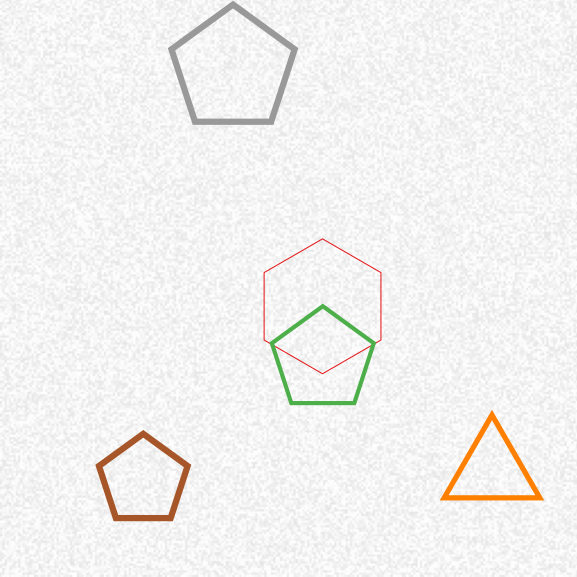[{"shape": "hexagon", "thickness": 0.5, "radius": 0.58, "center": [0.559, 0.469]}, {"shape": "pentagon", "thickness": 2, "radius": 0.46, "center": [0.559, 0.376]}, {"shape": "triangle", "thickness": 2.5, "radius": 0.48, "center": [0.852, 0.185]}, {"shape": "pentagon", "thickness": 3, "radius": 0.4, "center": [0.248, 0.167]}, {"shape": "pentagon", "thickness": 3, "radius": 0.56, "center": [0.404, 0.879]}]